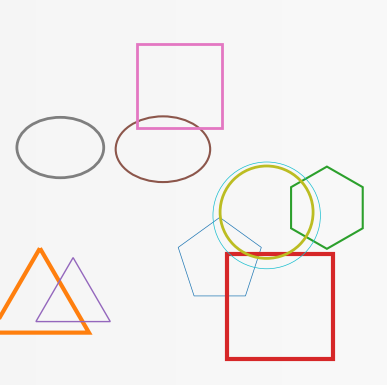[{"shape": "pentagon", "thickness": 0.5, "radius": 0.56, "center": [0.567, 0.323]}, {"shape": "triangle", "thickness": 3, "radius": 0.73, "center": [0.103, 0.209]}, {"shape": "hexagon", "thickness": 1.5, "radius": 0.53, "center": [0.844, 0.46]}, {"shape": "square", "thickness": 3, "radius": 0.68, "center": [0.722, 0.205]}, {"shape": "triangle", "thickness": 1, "radius": 0.55, "center": [0.189, 0.22]}, {"shape": "oval", "thickness": 1.5, "radius": 0.61, "center": [0.42, 0.612]}, {"shape": "square", "thickness": 2, "radius": 0.55, "center": [0.463, 0.776]}, {"shape": "oval", "thickness": 2, "radius": 0.56, "center": [0.156, 0.617]}, {"shape": "circle", "thickness": 2, "radius": 0.6, "center": [0.688, 0.449]}, {"shape": "circle", "thickness": 0.5, "radius": 0.69, "center": [0.688, 0.441]}]